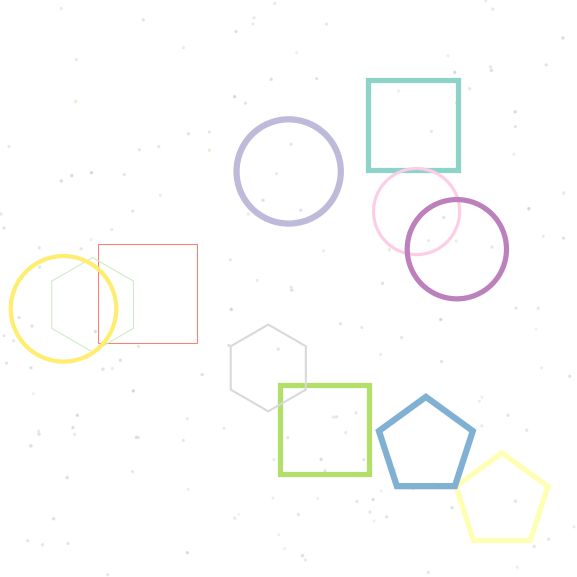[{"shape": "square", "thickness": 2.5, "radius": 0.39, "center": [0.716, 0.783]}, {"shape": "pentagon", "thickness": 2.5, "radius": 0.42, "center": [0.869, 0.131]}, {"shape": "circle", "thickness": 3, "radius": 0.45, "center": [0.5, 0.702]}, {"shape": "square", "thickness": 0.5, "radius": 0.43, "center": [0.256, 0.491]}, {"shape": "pentagon", "thickness": 3, "radius": 0.43, "center": [0.737, 0.226]}, {"shape": "square", "thickness": 2.5, "radius": 0.39, "center": [0.562, 0.256]}, {"shape": "circle", "thickness": 1.5, "radius": 0.37, "center": [0.721, 0.633]}, {"shape": "hexagon", "thickness": 1, "radius": 0.38, "center": [0.465, 0.362]}, {"shape": "circle", "thickness": 2.5, "radius": 0.43, "center": [0.791, 0.568]}, {"shape": "hexagon", "thickness": 0.5, "radius": 0.41, "center": [0.16, 0.471]}, {"shape": "circle", "thickness": 2, "radius": 0.46, "center": [0.11, 0.464]}]